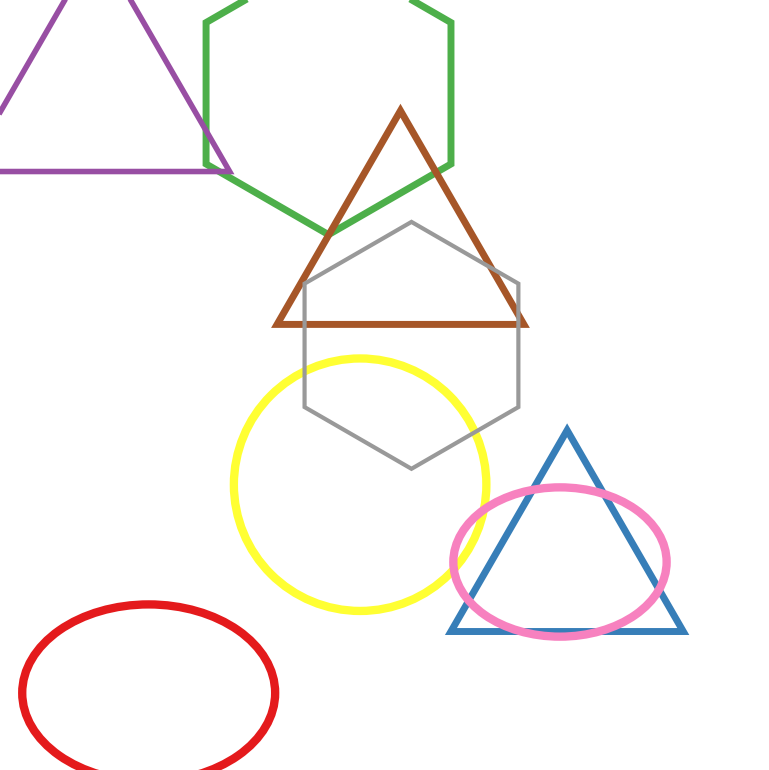[{"shape": "oval", "thickness": 3, "radius": 0.82, "center": [0.193, 0.1]}, {"shape": "triangle", "thickness": 2.5, "radius": 0.87, "center": [0.737, 0.267]}, {"shape": "hexagon", "thickness": 2.5, "radius": 0.92, "center": [0.427, 0.879]}, {"shape": "triangle", "thickness": 2, "radius": 0.99, "center": [0.127, 0.876]}, {"shape": "circle", "thickness": 3, "radius": 0.82, "center": [0.468, 0.371]}, {"shape": "triangle", "thickness": 2.5, "radius": 0.93, "center": [0.52, 0.671]}, {"shape": "oval", "thickness": 3, "radius": 0.69, "center": [0.727, 0.27]}, {"shape": "hexagon", "thickness": 1.5, "radius": 0.8, "center": [0.534, 0.551]}]